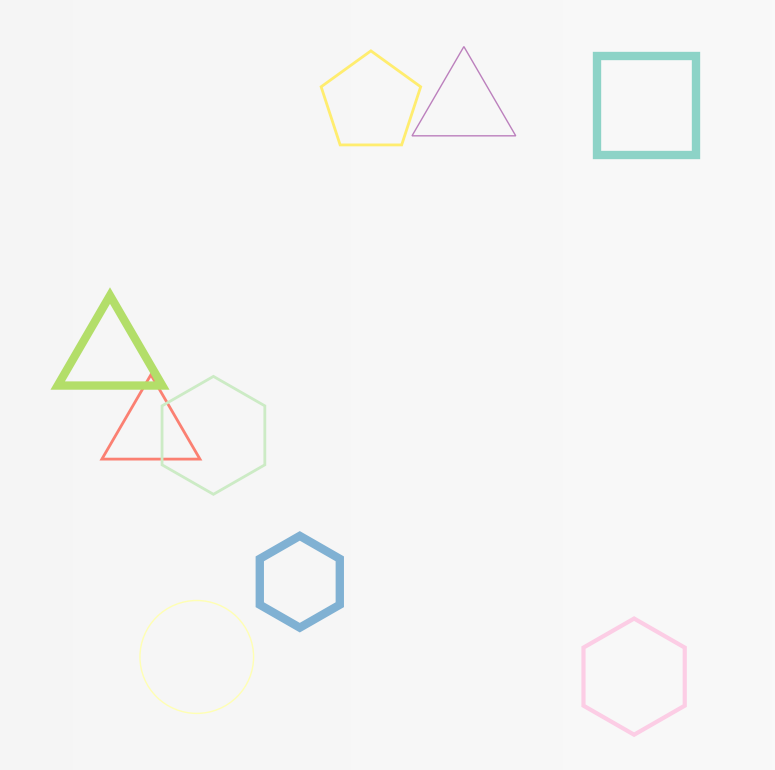[{"shape": "square", "thickness": 3, "radius": 0.32, "center": [0.834, 0.863]}, {"shape": "circle", "thickness": 0.5, "radius": 0.37, "center": [0.254, 0.147]}, {"shape": "triangle", "thickness": 1, "radius": 0.37, "center": [0.195, 0.44]}, {"shape": "hexagon", "thickness": 3, "radius": 0.3, "center": [0.387, 0.244]}, {"shape": "triangle", "thickness": 3, "radius": 0.39, "center": [0.142, 0.538]}, {"shape": "hexagon", "thickness": 1.5, "radius": 0.38, "center": [0.818, 0.121]}, {"shape": "triangle", "thickness": 0.5, "radius": 0.39, "center": [0.599, 0.862]}, {"shape": "hexagon", "thickness": 1, "radius": 0.38, "center": [0.275, 0.435]}, {"shape": "pentagon", "thickness": 1, "radius": 0.34, "center": [0.479, 0.866]}]